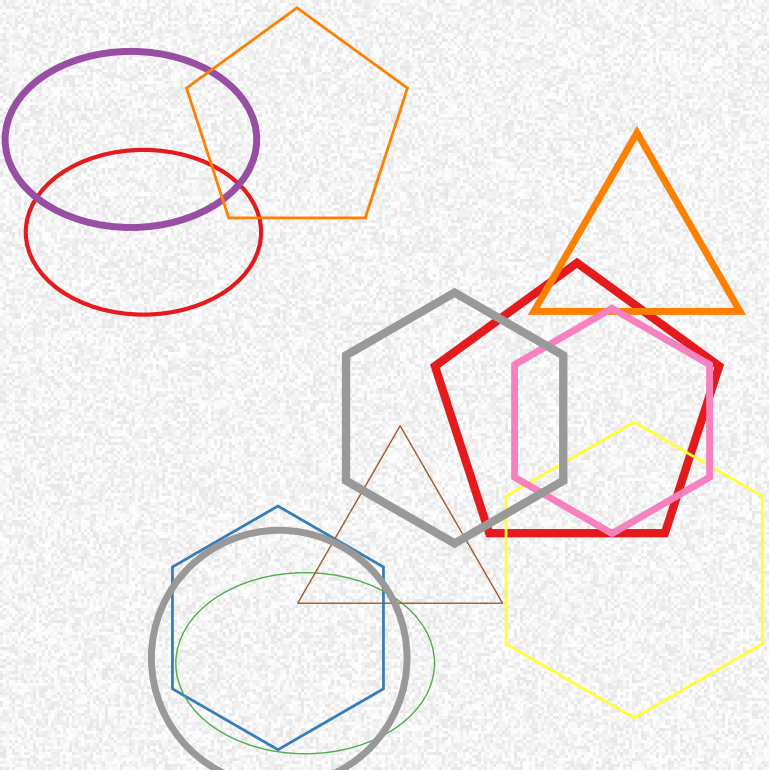[{"shape": "pentagon", "thickness": 3, "radius": 0.97, "center": [0.749, 0.465]}, {"shape": "oval", "thickness": 1.5, "radius": 0.76, "center": [0.186, 0.698]}, {"shape": "hexagon", "thickness": 1, "radius": 0.79, "center": [0.361, 0.185]}, {"shape": "oval", "thickness": 0.5, "radius": 0.84, "center": [0.396, 0.139]}, {"shape": "oval", "thickness": 2.5, "radius": 0.82, "center": [0.17, 0.819]}, {"shape": "pentagon", "thickness": 1, "radius": 0.75, "center": [0.386, 0.839]}, {"shape": "triangle", "thickness": 2.5, "radius": 0.77, "center": [0.827, 0.673]}, {"shape": "hexagon", "thickness": 1, "radius": 0.96, "center": [0.824, 0.26]}, {"shape": "triangle", "thickness": 0.5, "radius": 0.77, "center": [0.52, 0.293]}, {"shape": "hexagon", "thickness": 2.5, "radius": 0.73, "center": [0.795, 0.453]}, {"shape": "hexagon", "thickness": 3, "radius": 0.81, "center": [0.59, 0.457]}, {"shape": "circle", "thickness": 2.5, "radius": 0.83, "center": [0.363, 0.145]}]